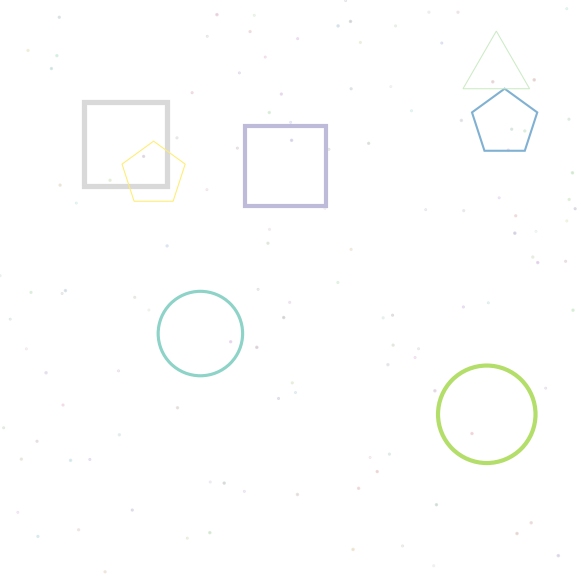[{"shape": "circle", "thickness": 1.5, "radius": 0.37, "center": [0.347, 0.422]}, {"shape": "square", "thickness": 2, "radius": 0.35, "center": [0.494, 0.712]}, {"shape": "pentagon", "thickness": 1, "radius": 0.3, "center": [0.874, 0.786]}, {"shape": "circle", "thickness": 2, "radius": 0.42, "center": [0.843, 0.282]}, {"shape": "square", "thickness": 2.5, "radius": 0.36, "center": [0.217, 0.75]}, {"shape": "triangle", "thickness": 0.5, "radius": 0.33, "center": [0.859, 0.879]}, {"shape": "pentagon", "thickness": 0.5, "radius": 0.29, "center": [0.266, 0.697]}]